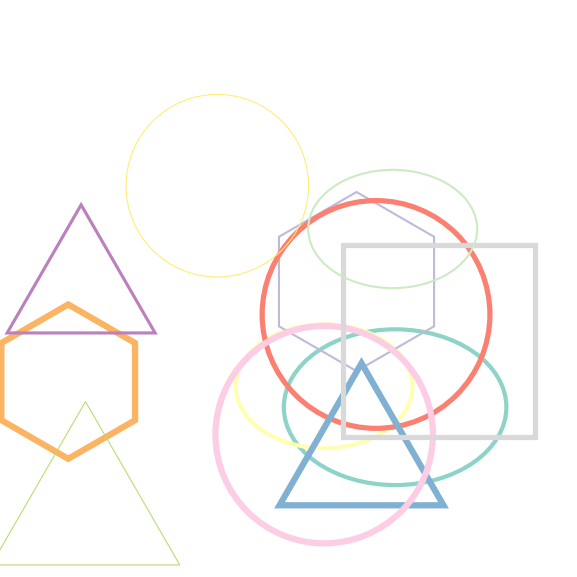[{"shape": "oval", "thickness": 2, "radius": 0.96, "center": [0.684, 0.294]}, {"shape": "oval", "thickness": 2, "radius": 0.77, "center": [0.561, 0.33]}, {"shape": "hexagon", "thickness": 1, "radius": 0.78, "center": [0.617, 0.512]}, {"shape": "circle", "thickness": 2.5, "radius": 0.99, "center": [0.651, 0.455]}, {"shape": "triangle", "thickness": 3, "radius": 0.82, "center": [0.626, 0.206]}, {"shape": "hexagon", "thickness": 3, "radius": 0.67, "center": [0.118, 0.338]}, {"shape": "triangle", "thickness": 0.5, "radius": 0.94, "center": [0.148, 0.115]}, {"shape": "circle", "thickness": 3, "radius": 0.94, "center": [0.561, 0.247]}, {"shape": "square", "thickness": 2.5, "radius": 0.83, "center": [0.76, 0.408]}, {"shape": "triangle", "thickness": 1.5, "radius": 0.74, "center": [0.14, 0.497]}, {"shape": "oval", "thickness": 1, "radius": 0.73, "center": [0.68, 0.603]}, {"shape": "circle", "thickness": 0.5, "radius": 0.79, "center": [0.376, 0.678]}]